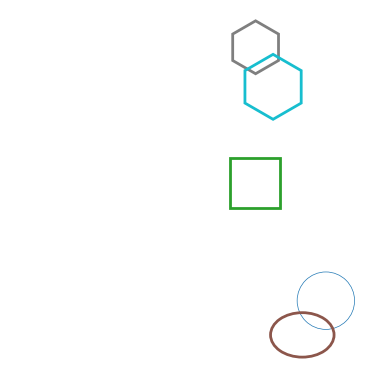[{"shape": "circle", "thickness": 0.5, "radius": 0.37, "center": [0.846, 0.219]}, {"shape": "square", "thickness": 2, "radius": 0.32, "center": [0.663, 0.524]}, {"shape": "oval", "thickness": 2, "radius": 0.41, "center": [0.785, 0.13]}, {"shape": "hexagon", "thickness": 2, "radius": 0.34, "center": [0.664, 0.877]}, {"shape": "hexagon", "thickness": 2, "radius": 0.42, "center": [0.709, 0.774]}]